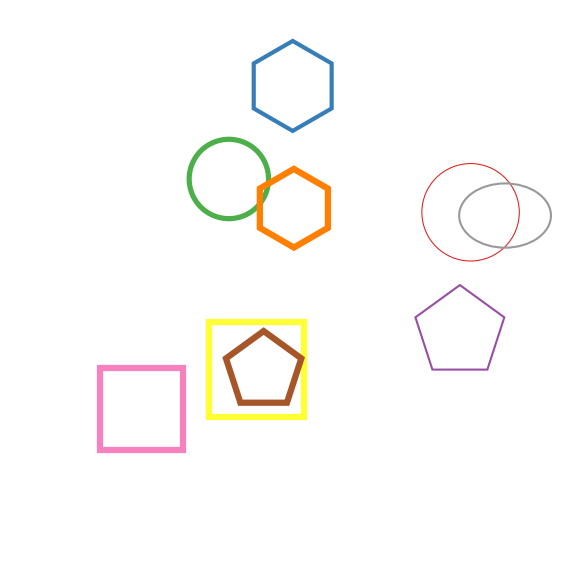[{"shape": "circle", "thickness": 0.5, "radius": 0.42, "center": [0.815, 0.632]}, {"shape": "hexagon", "thickness": 2, "radius": 0.39, "center": [0.507, 0.85]}, {"shape": "circle", "thickness": 2.5, "radius": 0.34, "center": [0.396, 0.689]}, {"shape": "pentagon", "thickness": 1, "radius": 0.4, "center": [0.796, 0.425]}, {"shape": "hexagon", "thickness": 3, "radius": 0.34, "center": [0.509, 0.639]}, {"shape": "square", "thickness": 3, "radius": 0.41, "center": [0.444, 0.359]}, {"shape": "pentagon", "thickness": 3, "radius": 0.34, "center": [0.457, 0.357]}, {"shape": "square", "thickness": 3, "radius": 0.36, "center": [0.245, 0.291]}, {"shape": "oval", "thickness": 1, "radius": 0.4, "center": [0.875, 0.626]}]